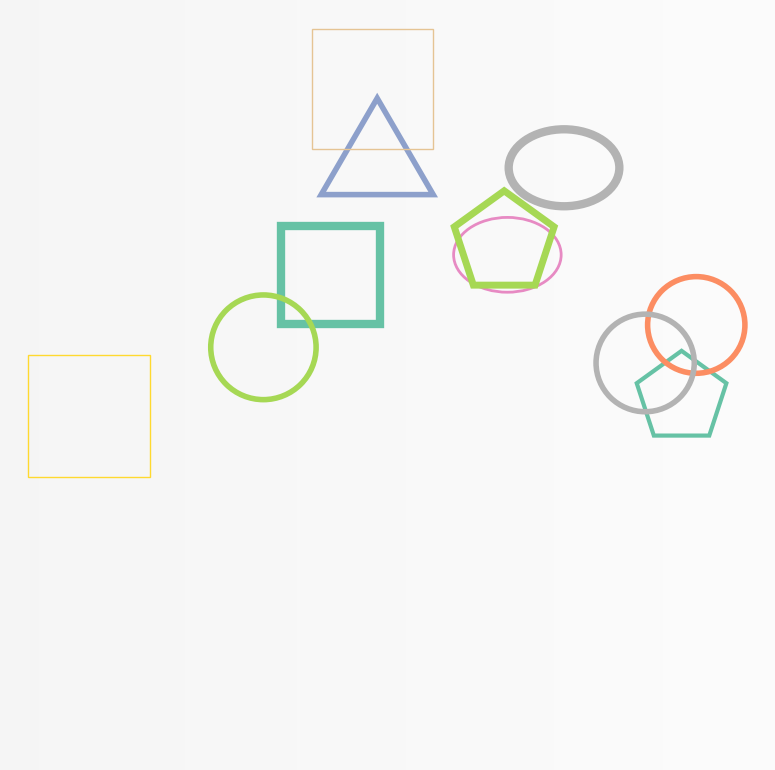[{"shape": "pentagon", "thickness": 1.5, "radius": 0.3, "center": [0.879, 0.484]}, {"shape": "square", "thickness": 3, "radius": 0.32, "center": [0.427, 0.643]}, {"shape": "circle", "thickness": 2, "radius": 0.31, "center": [0.898, 0.578]}, {"shape": "triangle", "thickness": 2, "radius": 0.42, "center": [0.487, 0.789]}, {"shape": "oval", "thickness": 1, "radius": 0.35, "center": [0.655, 0.669]}, {"shape": "pentagon", "thickness": 2.5, "radius": 0.34, "center": [0.651, 0.684]}, {"shape": "circle", "thickness": 2, "radius": 0.34, "center": [0.34, 0.549]}, {"shape": "square", "thickness": 0.5, "radius": 0.4, "center": [0.115, 0.46]}, {"shape": "square", "thickness": 0.5, "radius": 0.39, "center": [0.48, 0.885]}, {"shape": "oval", "thickness": 3, "radius": 0.36, "center": [0.728, 0.782]}, {"shape": "circle", "thickness": 2, "radius": 0.32, "center": [0.832, 0.529]}]